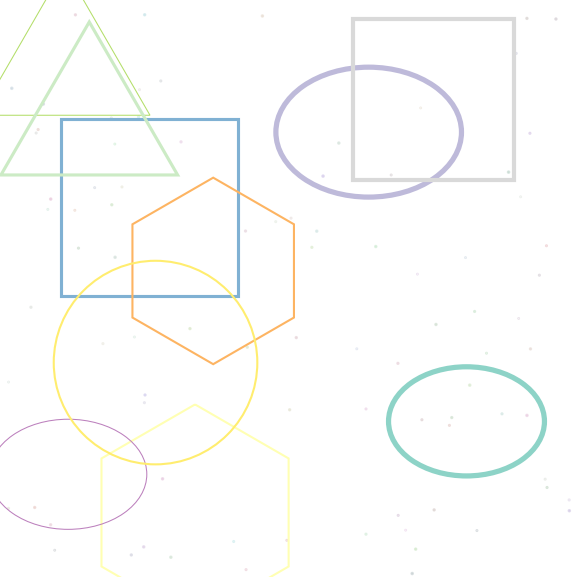[{"shape": "oval", "thickness": 2.5, "radius": 0.68, "center": [0.808, 0.27]}, {"shape": "hexagon", "thickness": 1, "radius": 0.94, "center": [0.338, 0.112]}, {"shape": "oval", "thickness": 2.5, "radius": 0.8, "center": [0.638, 0.77]}, {"shape": "square", "thickness": 1.5, "radius": 0.77, "center": [0.258, 0.64]}, {"shape": "hexagon", "thickness": 1, "radius": 0.81, "center": [0.369, 0.53]}, {"shape": "triangle", "thickness": 0.5, "radius": 0.85, "center": [0.112, 0.885]}, {"shape": "square", "thickness": 2, "radius": 0.7, "center": [0.751, 0.826]}, {"shape": "oval", "thickness": 0.5, "radius": 0.68, "center": [0.118, 0.178]}, {"shape": "triangle", "thickness": 1.5, "radius": 0.88, "center": [0.155, 0.784]}, {"shape": "circle", "thickness": 1, "radius": 0.88, "center": [0.269, 0.371]}]